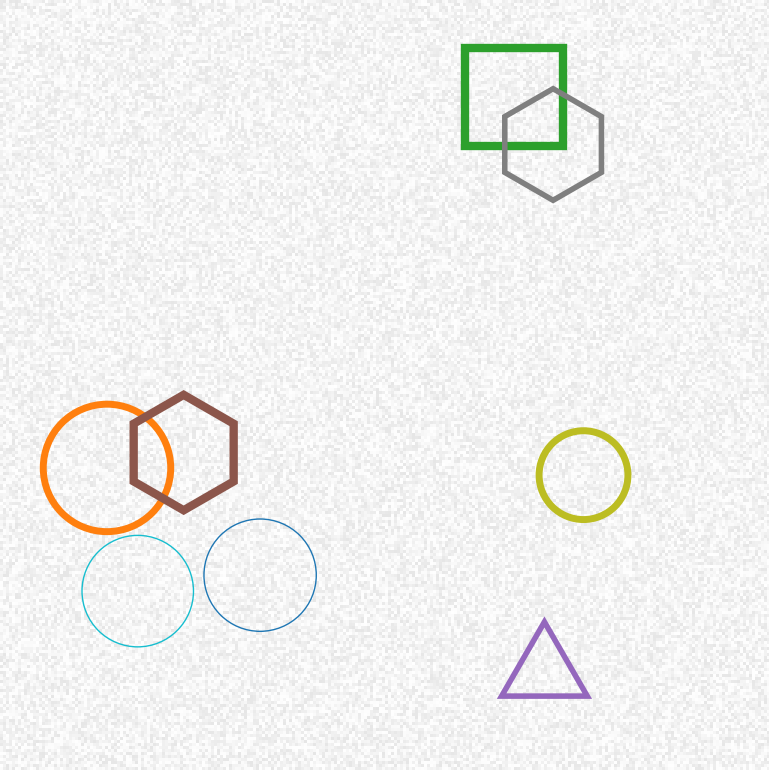[{"shape": "circle", "thickness": 0.5, "radius": 0.36, "center": [0.338, 0.253]}, {"shape": "circle", "thickness": 2.5, "radius": 0.41, "center": [0.139, 0.392]}, {"shape": "square", "thickness": 3, "radius": 0.32, "center": [0.667, 0.874]}, {"shape": "triangle", "thickness": 2, "radius": 0.32, "center": [0.707, 0.128]}, {"shape": "hexagon", "thickness": 3, "radius": 0.37, "center": [0.239, 0.412]}, {"shape": "hexagon", "thickness": 2, "radius": 0.36, "center": [0.718, 0.812]}, {"shape": "circle", "thickness": 2.5, "radius": 0.29, "center": [0.758, 0.383]}, {"shape": "circle", "thickness": 0.5, "radius": 0.36, "center": [0.179, 0.232]}]